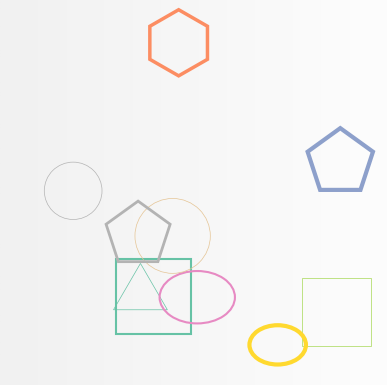[{"shape": "triangle", "thickness": 0.5, "radius": 0.4, "center": [0.362, 0.236]}, {"shape": "square", "thickness": 1.5, "radius": 0.49, "center": [0.395, 0.229]}, {"shape": "hexagon", "thickness": 2.5, "radius": 0.43, "center": [0.461, 0.889]}, {"shape": "pentagon", "thickness": 3, "radius": 0.44, "center": [0.878, 0.578]}, {"shape": "oval", "thickness": 1.5, "radius": 0.49, "center": [0.509, 0.228]}, {"shape": "square", "thickness": 0.5, "radius": 0.44, "center": [0.868, 0.189]}, {"shape": "oval", "thickness": 3, "radius": 0.36, "center": [0.717, 0.104]}, {"shape": "circle", "thickness": 0.5, "radius": 0.49, "center": [0.446, 0.387]}, {"shape": "pentagon", "thickness": 2, "radius": 0.43, "center": [0.356, 0.391]}, {"shape": "circle", "thickness": 0.5, "radius": 0.37, "center": [0.189, 0.504]}]